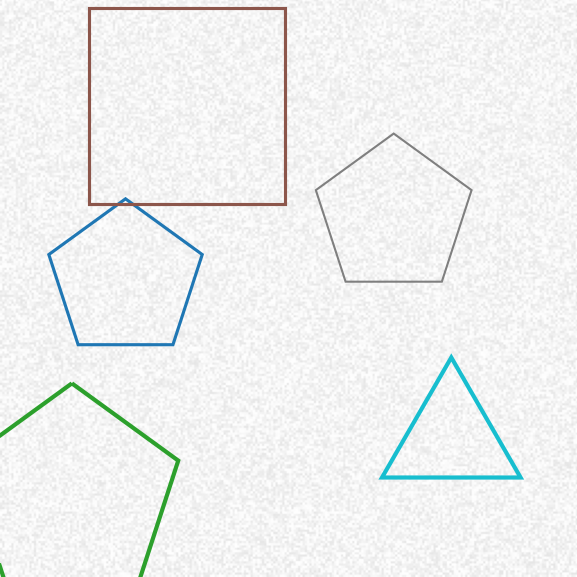[{"shape": "pentagon", "thickness": 1.5, "radius": 0.7, "center": [0.217, 0.515]}, {"shape": "pentagon", "thickness": 2, "radius": 0.97, "center": [0.125, 0.142]}, {"shape": "square", "thickness": 1.5, "radius": 0.85, "center": [0.324, 0.815]}, {"shape": "pentagon", "thickness": 1, "radius": 0.71, "center": [0.682, 0.626]}, {"shape": "triangle", "thickness": 2, "radius": 0.69, "center": [0.781, 0.242]}]